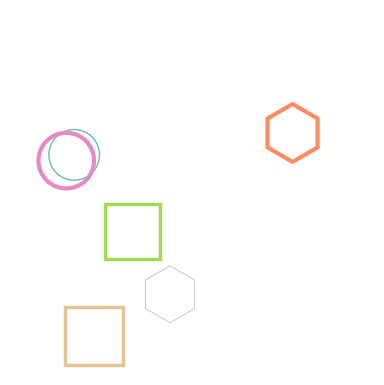[{"shape": "circle", "thickness": 1, "radius": 0.33, "center": [0.193, 0.598]}, {"shape": "hexagon", "thickness": 3, "radius": 0.38, "center": [0.76, 0.655]}, {"shape": "circle", "thickness": 3, "radius": 0.36, "center": [0.172, 0.583]}, {"shape": "square", "thickness": 2.5, "radius": 0.36, "center": [0.344, 0.399]}, {"shape": "square", "thickness": 2.5, "radius": 0.38, "center": [0.244, 0.128]}, {"shape": "hexagon", "thickness": 0.5, "radius": 0.37, "center": [0.442, 0.236]}]